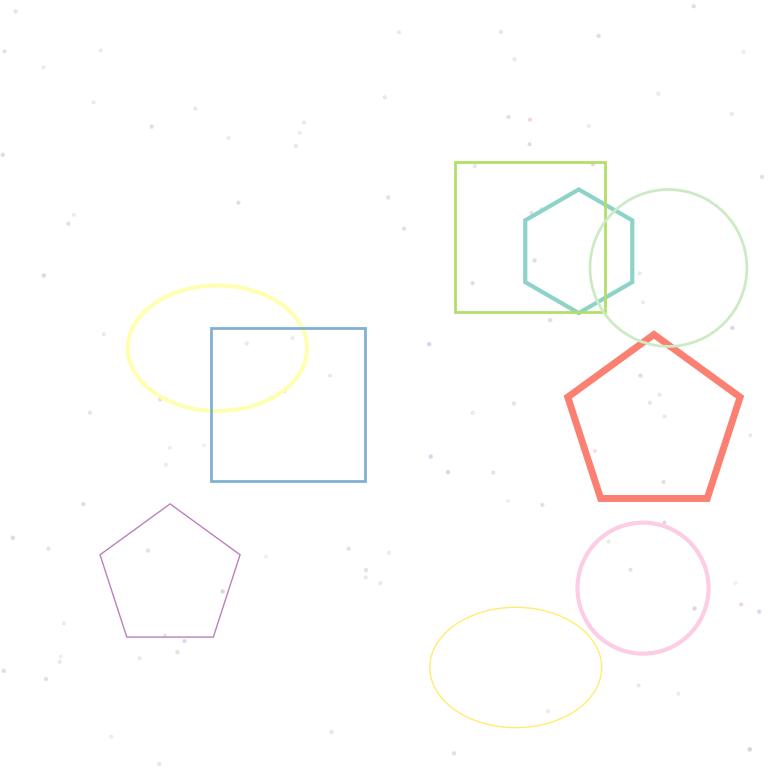[{"shape": "hexagon", "thickness": 1.5, "radius": 0.4, "center": [0.752, 0.674]}, {"shape": "oval", "thickness": 1.5, "radius": 0.58, "center": [0.282, 0.548]}, {"shape": "pentagon", "thickness": 2.5, "radius": 0.59, "center": [0.849, 0.448]}, {"shape": "square", "thickness": 1, "radius": 0.5, "center": [0.374, 0.475]}, {"shape": "square", "thickness": 1, "radius": 0.49, "center": [0.689, 0.692]}, {"shape": "circle", "thickness": 1.5, "radius": 0.43, "center": [0.835, 0.236]}, {"shape": "pentagon", "thickness": 0.5, "radius": 0.48, "center": [0.221, 0.25]}, {"shape": "circle", "thickness": 1, "radius": 0.51, "center": [0.868, 0.652]}, {"shape": "oval", "thickness": 0.5, "radius": 0.56, "center": [0.67, 0.133]}]